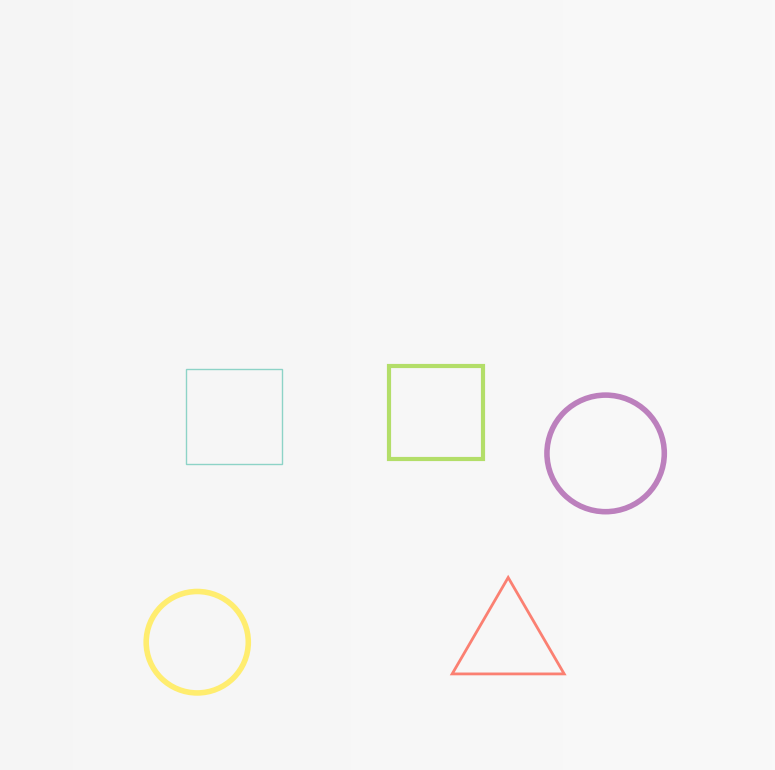[{"shape": "square", "thickness": 0.5, "radius": 0.31, "center": [0.302, 0.459]}, {"shape": "triangle", "thickness": 1, "radius": 0.42, "center": [0.656, 0.167]}, {"shape": "square", "thickness": 1.5, "radius": 0.3, "center": [0.562, 0.465]}, {"shape": "circle", "thickness": 2, "radius": 0.38, "center": [0.781, 0.411]}, {"shape": "circle", "thickness": 2, "radius": 0.33, "center": [0.255, 0.166]}]